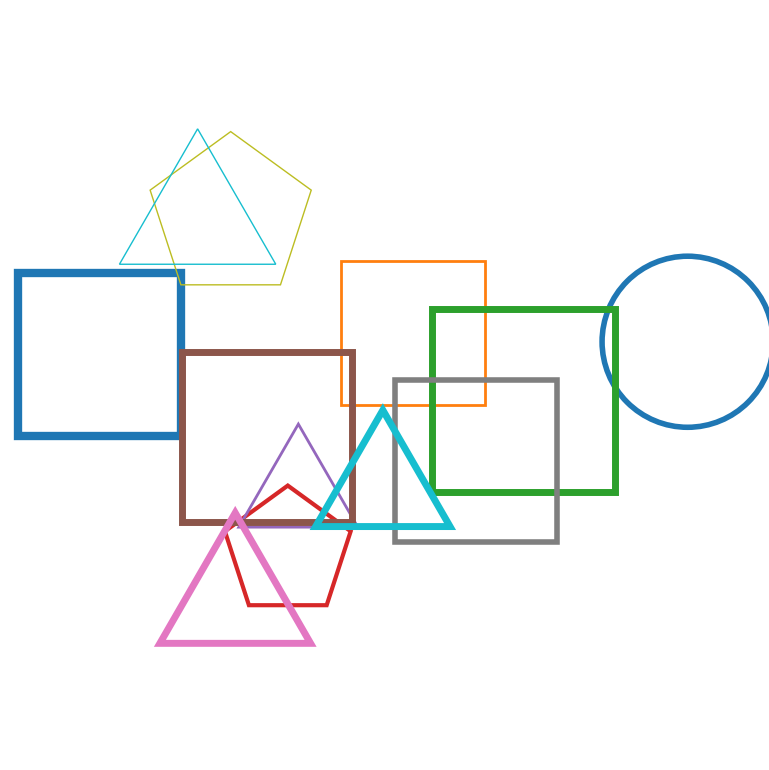[{"shape": "circle", "thickness": 2, "radius": 0.56, "center": [0.893, 0.556]}, {"shape": "square", "thickness": 3, "radius": 0.53, "center": [0.129, 0.54]}, {"shape": "square", "thickness": 1, "radius": 0.47, "center": [0.536, 0.567]}, {"shape": "square", "thickness": 2.5, "radius": 0.59, "center": [0.68, 0.48]}, {"shape": "pentagon", "thickness": 1.5, "radius": 0.43, "center": [0.374, 0.283]}, {"shape": "triangle", "thickness": 1, "radius": 0.45, "center": [0.387, 0.36]}, {"shape": "square", "thickness": 2.5, "radius": 0.55, "center": [0.347, 0.433]}, {"shape": "triangle", "thickness": 2.5, "radius": 0.56, "center": [0.305, 0.221]}, {"shape": "square", "thickness": 2, "radius": 0.52, "center": [0.618, 0.401]}, {"shape": "pentagon", "thickness": 0.5, "radius": 0.55, "center": [0.3, 0.719]}, {"shape": "triangle", "thickness": 0.5, "radius": 0.59, "center": [0.257, 0.715]}, {"shape": "triangle", "thickness": 2.5, "radius": 0.5, "center": [0.497, 0.367]}]